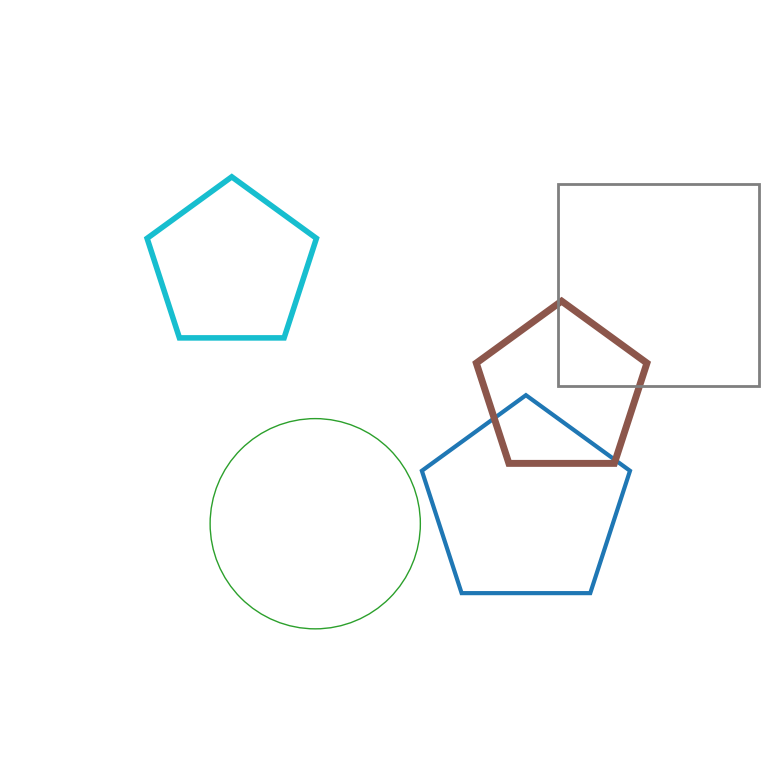[{"shape": "pentagon", "thickness": 1.5, "radius": 0.71, "center": [0.683, 0.345]}, {"shape": "circle", "thickness": 0.5, "radius": 0.68, "center": [0.409, 0.32]}, {"shape": "pentagon", "thickness": 2.5, "radius": 0.58, "center": [0.729, 0.492]}, {"shape": "square", "thickness": 1, "radius": 0.65, "center": [0.855, 0.63]}, {"shape": "pentagon", "thickness": 2, "radius": 0.58, "center": [0.301, 0.655]}]